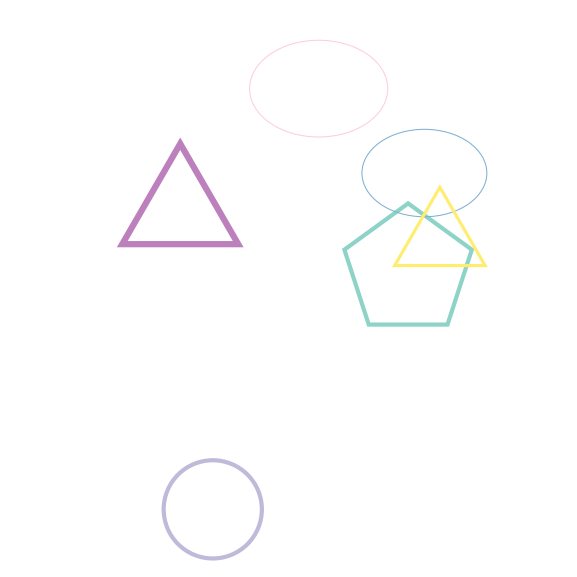[{"shape": "pentagon", "thickness": 2, "radius": 0.58, "center": [0.707, 0.531]}, {"shape": "circle", "thickness": 2, "radius": 0.43, "center": [0.368, 0.117]}, {"shape": "oval", "thickness": 0.5, "radius": 0.54, "center": [0.735, 0.7]}, {"shape": "oval", "thickness": 0.5, "radius": 0.6, "center": [0.552, 0.846]}, {"shape": "triangle", "thickness": 3, "radius": 0.58, "center": [0.312, 0.634]}, {"shape": "triangle", "thickness": 1.5, "radius": 0.45, "center": [0.762, 0.584]}]